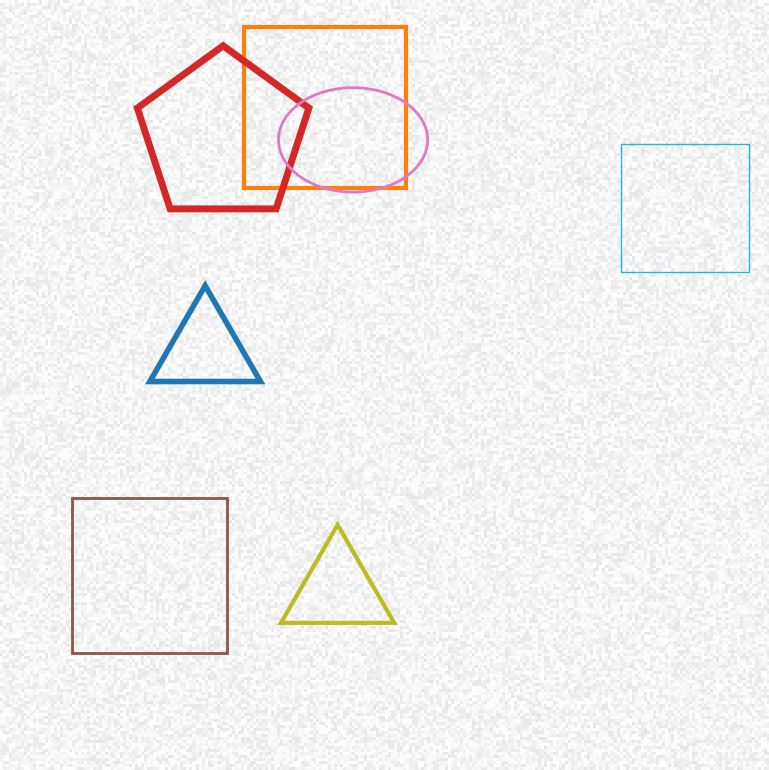[{"shape": "triangle", "thickness": 2, "radius": 0.41, "center": [0.266, 0.546]}, {"shape": "square", "thickness": 1.5, "radius": 0.53, "center": [0.422, 0.86]}, {"shape": "pentagon", "thickness": 2.5, "radius": 0.59, "center": [0.29, 0.823]}, {"shape": "square", "thickness": 1, "radius": 0.5, "center": [0.194, 0.253]}, {"shape": "oval", "thickness": 1, "radius": 0.48, "center": [0.459, 0.818]}, {"shape": "triangle", "thickness": 1.5, "radius": 0.42, "center": [0.438, 0.234]}, {"shape": "square", "thickness": 0.5, "radius": 0.42, "center": [0.889, 0.73]}]